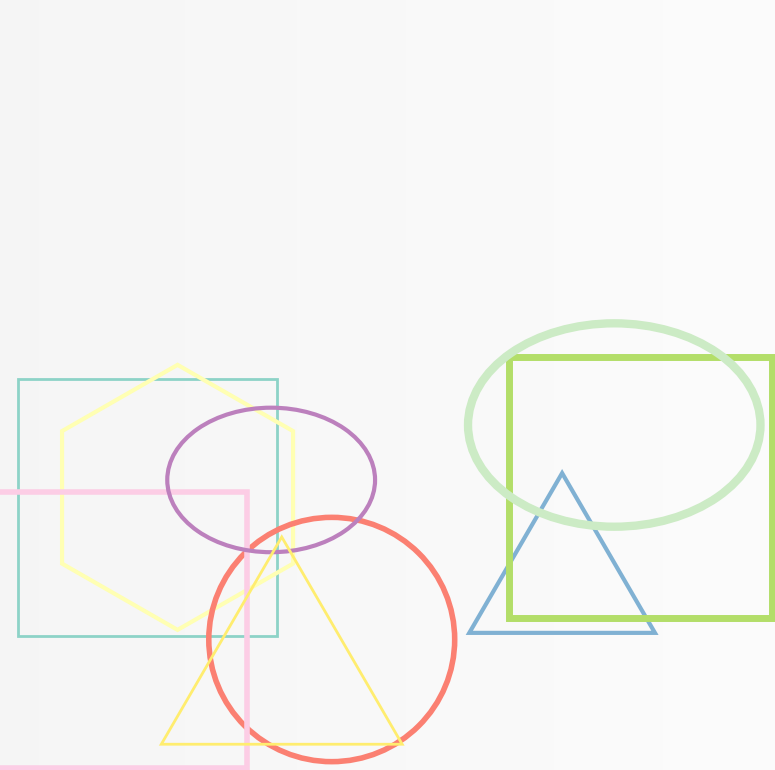[{"shape": "square", "thickness": 1, "radius": 0.84, "center": [0.19, 0.341]}, {"shape": "hexagon", "thickness": 1.5, "radius": 0.86, "center": [0.229, 0.354]}, {"shape": "circle", "thickness": 2, "radius": 0.79, "center": [0.428, 0.169]}, {"shape": "triangle", "thickness": 1.5, "radius": 0.69, "center": [0.725, 0.247]}, {"shape": "square", "thickness": 2.5, "radius": 0.85, "center": [0.826, 0.366]}, {"shape": "square", "thickness": 2, "radius": 0.89, "center": [0.139, 0.182]}, {"shape": "oval", "thickness": 1.5, "radius": 0.67, "center": [0.35, 0.377]}, {"shape": "oval", "thickness": 3, "radius": 0.94, "center": [0.793, 0.448]}, {"shape": "triangle", "thickness": 1, "radius": 0.9, "center": [0.364, 0.123]}]